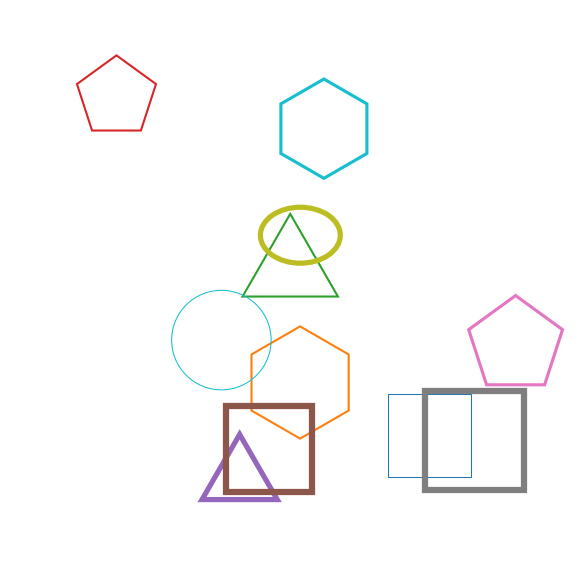[{"shape": "square", "thickness": 0.5, "radius": 0.36, "center": [0.744, 0.245]}, {"shape": "hexagon", "thickness": 1, "radius": 0.49, "center": [0.52, 0.337]}, {"shape": "triangle", "thickness": 1, "radius": 0.48, "center": [0.503, 0.533]}, {"shape": "pentagon", "thickness": 1, "radius": 0.36, "center": [0.202, 0.831]}, {"shape": "triangle", "thickness": 2.5, "radius": 0.38, "center": [0.415, 0.172]}, {"shape": "square", "thickness": 3, "radius": 0.37, "center": [0.466, 0.222]}, {"shape": "pentagon", "thickness": 1.5, "radius": 0.43, "center": [0.893, 0.402]}, {"shape": "square", "thickness": 3, "radius": 0.43, "center": [0.822, 0.236]}, {"shape": "oval", "thickness": 2.5, "radius": 0.35, "center": [0.52, 0.592]}, {"shape": "hexagon", "thickness": 1.5, "radius": 0.43, "center": [0.561, 0.776]}, {"shape": "circle", "thickness": 0.5, "radius": 0.43, "center": [0.383, 0.41]}]